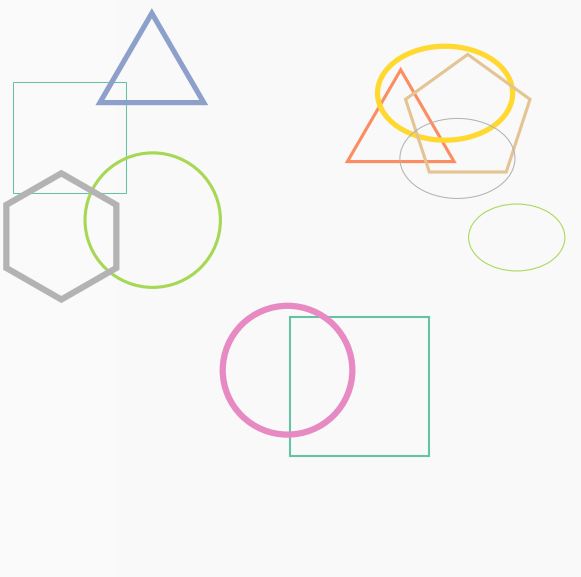[{"shape": "square", "thickness": 0.5, "radius": 0.48, "center": [0.119, 0.761]}, {"shape": "square", "thickness": 1, "radius": 0.6, "center": [0.618, 0.33]}, {"shape": "triangle", "thickness": 1.5, "radius": 0.53, "center": [0.689, 0.772]}, {"shape": "triangle", "thickness": 2.5, "radius": 0.52, "center": [0.261, 0.873]}, {"shape": "circle", "thickness": 3, "radius": 0.56, "center": [0.495, 0.358]}, {"shape": "oval", "thickness": 0.5, "radius": 0.41, "center": [0.889, 0.588]}, {"shape": "circle", "thickness": 1.5, "radius": 0.58, "center": [0.263, 0.618]}, {"shape": "oval", "thickness": 2.5, "radius": 0.58, "center": [0.766, 0.838]}, {"shape": "pentagon", "thickness": 1.5, "radius": 0.56, "center": [0.805, 0.792]}, {"shape": "oval", "thickness": 0.5, "radius": 0.49, "center": [0.787, 0.725]}, {"shape": "hexagon", "thickness": 3, "radius": 0.55, "center": [0.106, 0.59]}]